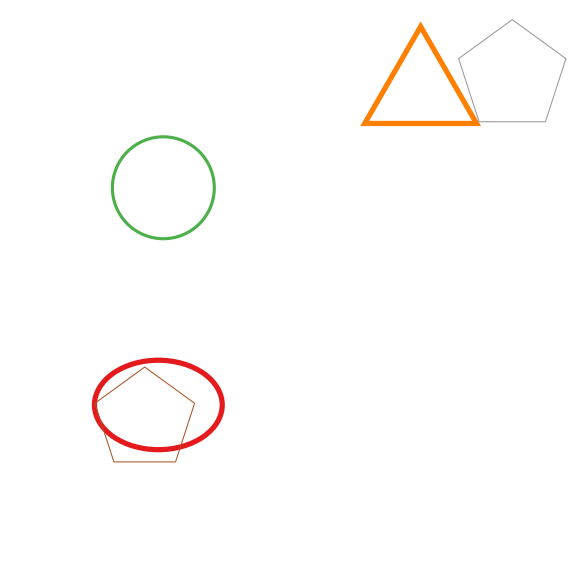[{"shape": "oval", "thickness": 2.5, "radius": 0.55, "center": [0.274, 0.298]}, {"shape": "circle", "thickness": 1.5, "radius": 0.44, "center": [0.283, 0.674]}, {"shape": "triangle", "thickness": 2.5, "radius": 0.56, "center": [0.728, 0.841]}, {"shape": "pentagon", "thickness": 0.5, "radius": 0.45, "center": [0.251, 0.273]}, {"shape": "pentagon", "thickness": 0.5, "radius": 0.49, "center": [0.887, 0.867]}]